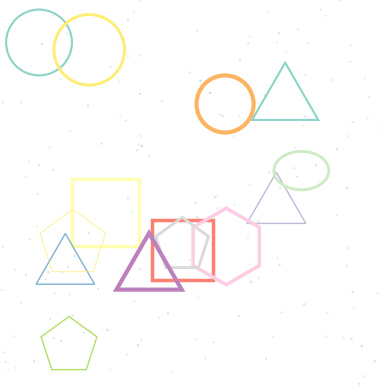[{"shape": "circle", "thickness": 1.5, "radius": 0.43, "center": [0.101, 0.89]}, {"shape": "triangle", "thickness": 1.5, "radius": 0.5, "center": [0.741, 0.738]}, {"shape": "square", "thickness": 2.5, "radius": 0.43, "center": [0.273, 0.449]}, {"shape": "triangle", "thickness": 1, "radius": 0.44, "center": [0.718, 0.464]}, {"shape": "square", "thickness": 2.5, "radius": 0.39, "center": [0.473, 0.35]}, {"shape": "triangle", "thickness": 1, "radius": 0.44, "center": [0.17, 0.306]}, {"shape": "circle", "thickness": 3, "radius": 0.37, "center": [0.585, 0.73]}, {"shape": "pentagon", "thickness": 1, "radius": 0.38, "center": [0.179, 0.102]}, {"shape": "hexagon", "thickness": 2.5, "radius": 0.5, "center": [0.588, 0.36]}, {"shape": "pentagon", "thickness": 2, "radius": 0.36, "center": [0.473, 0.363]}, {"shape": "triangle", "thickness": 3, "radius": 0.49, "center": [0.387, 0.297]}, {"shape": "oval", "thickness": 2, "radius": 0.36, "center": [0.783, 0.557]}, {"shape": "circle", "thickness": 2, "radius": 0.46, "center": [0.232, 0.871]}, {"shape": "pentagon", "thickness": 0.5, "radius": 0.45, "center": [0.189, 0.367]}]